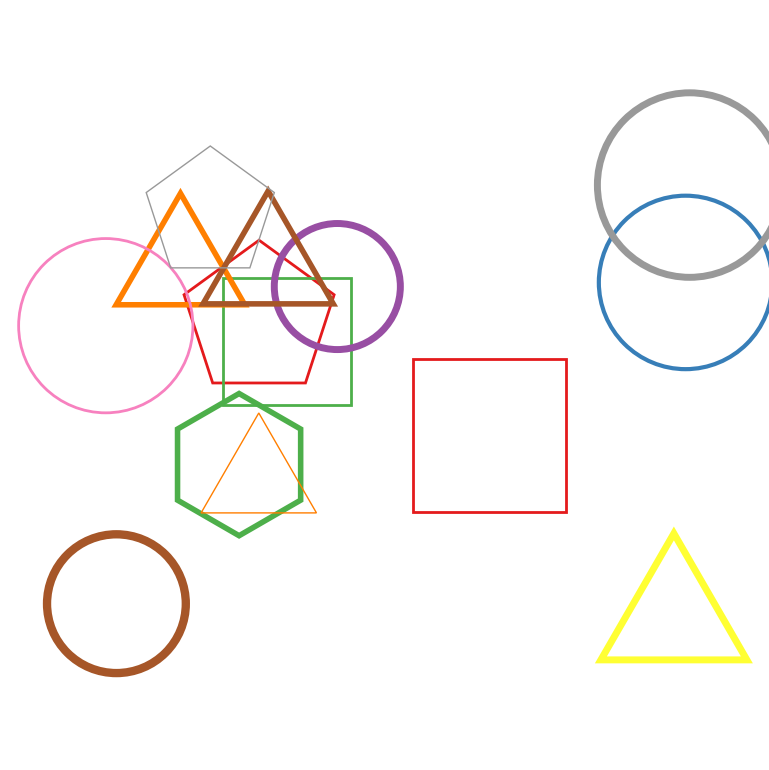[{"shape": "square", "thickness": 1, "radius": 0.5, "center": [0.636, 0.435]}, {"shape": "pentagon", "thickness": 1, "radius": 0.51, "center": [0.336, 0.586]}, {"shape": "circle", "thickness": 1.5, "radius": 0.56, "center": [0.89, 0.633]}, {"shape": "square", "thickness": 1, "radius": 0.41, "center": [0.373, 0.556]}, {"shape": "hexagon", "thickness": 2, "radius": 0.46, "center": [0.311, 0.397]}, {"shape": "circle", "thickness": 2.5, "radius": 0.41, "center": [0.438, 0.628]}, {"shape": "triangle", "thickness": 0.5, "radius": 0.43, "center": [0.336, 0.377]}, {"shape": "triangle", "thickness": 2, "radius": 0.48, "center": [0.234, 0.652]}, {"shape": "triangle", "thickness": 2.5, "radius": 0.55, "center": [0.875, 0.198]}, {"shape": "circle", "thickness": 3, "radius": 0.45, "center": [0.151, 0.216]}, {"shape": "triangle", "thickness": 2, "radius": 0.49, "center": [0.348, 0.654]}, {"shape": "circle", "thickness": 1, "radius": 0.57, "center": [0.137, 0.577]}, {"shape": "pentagon", "thickness": 0.5, "radius": 0.44, "center": [0.273, 0.723]}, {"shape": "circle", "thickness": 2.5, "radius": 0.6, "center": [0.896, 0.76]}]